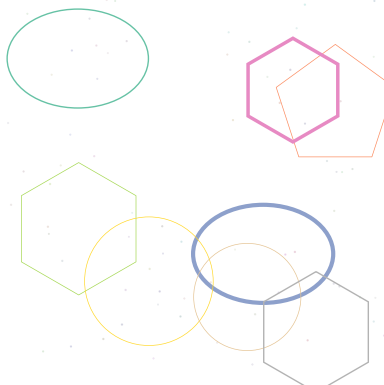[{"shape": "oval", "thickness": 1, "radius": 0.92, "center": [0.202, 0.848]}, {"shape": "pentagon", "thickness": 0.5, "radius": 0.81, "center": [0.871, 0.723]}, {"shape": "oval", "thickness": 3, "radius": 0.91, "center": [0.684, 0.341]}, {"shape": "hexagon", "thickness": 2.5, "radius": 0.67, "center": [0.761, 0.766]}, {"shape": "hexagon", "thickness": 0.5, "radius": 0.86, "center": [0.204, 0.406]}, {"shape": "circle", "thickness": 0.5, "radius": 0.84, "center": [0.387, 0.27]}, {"shape": "circle", "thickness": 0.5, "radius": 0.7, "center": [0.642, 0.229]}, {"shape": "hexagon", "thickness": 1, "radius": 0.78, "center": [0.821, 0.138]}]